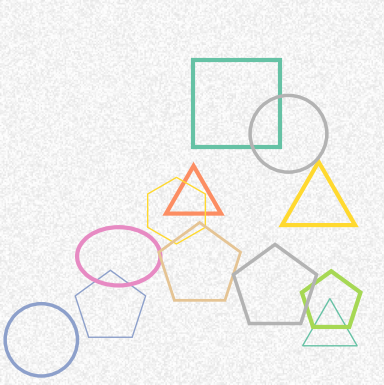[{"shape": "triangle", "thickness": 1, "radius": 0.41, "center": [0.857, 0.143]}, {"shape": "square", "thickness": 3, "radius": 0.57, "center": [0.614, 0.732]}, {"shape": "triangle", "thickness": 3, "radius": 0.41, "center": [0.503, 0.487]}, {"shape": "circle", "thickness": 2.5, "radius": 0.47, "center": [0.107, 0.117]}, {"shape": "pentagon", "thickness": 1, "radius": 0.48, "center": [0.287, 0.202]}, {"shape": "oval", "thickness": 3, "radius": 0.54, "center": [0.308, 0.334]}, {"shape": "pentagon", "thickness": 3, "radius": 0.4, "center": [0.86, 0.216]}, {"shape": "triangle", "thickness": 3, "radius": 0.55, "center": [0.827, 0.47]}, {"shape": "hexagon", "thickness": 1, "radius": 0.43, "center": [0.458, 0.453]}, {"shape": "pentagon", "thickness": 2, "radius": 0.56, "center": [0.519, 0.31]}, {"shape": "circle", "thickness": 2.5, "radius": 0.5, "center": [0.749, 0.653]}, {"shape": "pentagon", "thickness": 2.5, "radius": 0.57, "center": [0.714, 0.252]}]